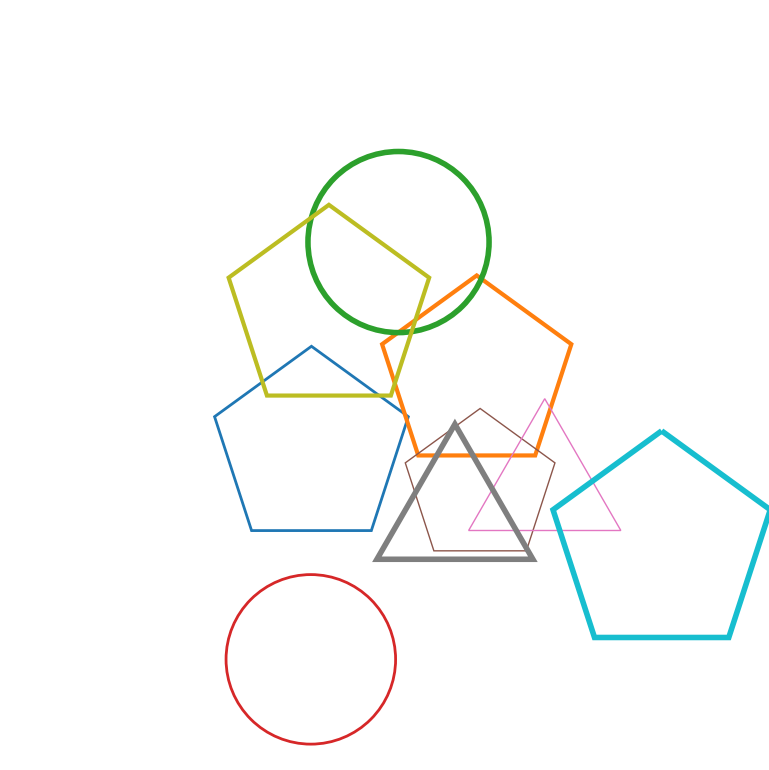[{"shape": "pentagon", "thickness": 1, "radius": 0.66, "center": [0.404, 0.418]}, {"shape": "pentagon", "thickness": 1.5, "radius": 0.65, "center": [0.619, 0.513]}, {"shape": "circle", "thickness": 2, "radius": 0.59, "center": [0.518, 0.686]}, {"shape": "circle", "thickness": 1, "radius": 0.55, "center": [0.404, 0.144]}, {"shape": "pentagon", "thickness": 0.5, "radius": 0.51, "center": [0.624, 0.367]}, {"shape": "triangle", "thickness": 0.5, "radius": 0.57, "center": [0.707, 0.368]}, {"shape": "triangle", "thickness": 2, "radius": 0.58, "center": [0.591, 0.332]}, {"shape": "pentagon", "thickness": 1.5, "radius": 0.68, "center": [0.427, 0.597]}, {"shape": "pentagon", "thickness": 2, "radius": 0.74, "center": [0.859, 0.292]}]